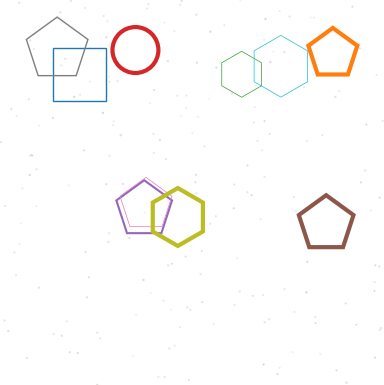[{"shape": "square", "thickness": 1, "radius": 0.34, "center": [0.207, 0.806]}, {"shape": "pentagon", "thickness": 3, "radius": 0.33, "center": [0.865, 0.861]}, {"shape": "hexagon", "thickness": 0.5, "radius": 0.3, "center": [0.628, 0.807]}, {"shape": "circle", "thickness": 3, "radius": 0.3, "center": [0.352, 0.87]}, {"shape": "pentagon", "thickness": 1.5, "radius": 0.38, "center": [0.375, 0.456]}, {"shape": "pentagon", "thickness": 3, "radius": 0.37, "center": [0.847, 0.418]}, {"shape": "pentagon", "thickness": 0.5, "radius": 0.35, "center": [0.379, 0.469]}, {"shape": "pentagon", "thickness": 1, "radius": 0.42, "center": [0.148, 0.872]}, {"shape": "hexagon", "thickness": 3, "radius": 0.38, "center": [0.462, 0.436]}, {"shape": "hexagon", "thickness": 0.5, "radius": 0.4, "center": [0.729, 0.828]}]